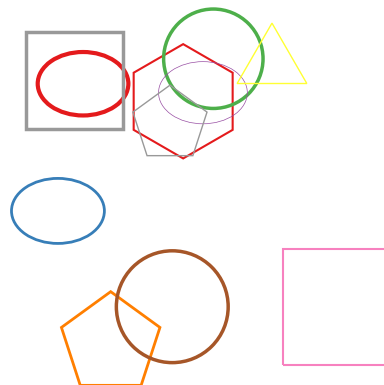[{"shape": "hexagon", "thickness": 1.5, "radius": 0.74, "center": [0.476, 0.737]}, {"shape": "oval", "thickness": 3, "radius": 0.59, "center": [0.216, 0.783]}, {"shape": "oval", "thickness": 2, "radius": 0.6, "center": [0.151, 0.452]}, {"shape": "circle", "thickness": 2.5, "radius": 0.65, "center": [0.554, 0.847]}, {"shape": "oval", "thickness": 0.5, "radius": 0.58, "center": [0.527, 0.759]}, {"shape": "pentagon", "thickness": 2, "radius": 0.67, "center": [0.288, 0.108]}, {"shape": "triangle", "thickness": 1, "radius": 0.52, "center": [0.706, 0.835]}, {"shape": "circle", "thickness": 2.5, "radius": 0.73, "center": [0.447, 0.203]}, {"shape": "square", "thickness": 1.5, "radius": 0.75, "center": [0.886, 0.203]}, {"shape": "square", "thickness": 2.5, "radius": 0.63, "center": [0.194, 0.791]}, {"shape": "pentagon", "thickness": 1, "radius": 0.51, "center": [0.441, 0.678]}]